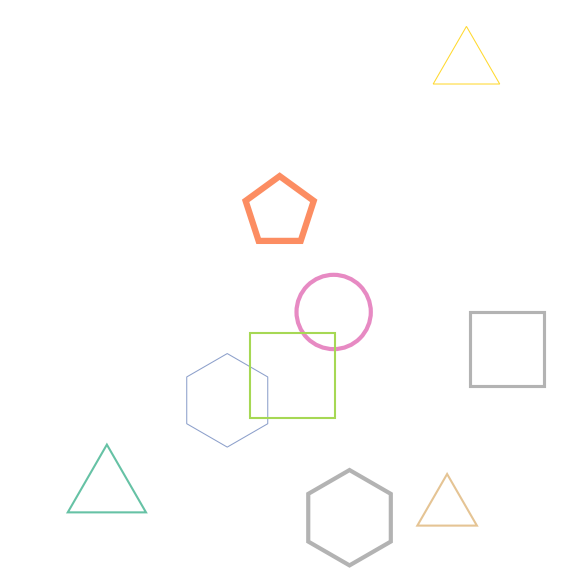[{"shape": "triangle", "thickness": 1, "radius": 0.39, "center": [0.185, 0.151]}, {"shape": "pentagon", "thickness": 3, "radius": 0.31, "center": [0.484, 0.632]}, {"shape": "hexagon", "thickness": 0.5, "radius": 0.4, "center": [0.393, 0.306]}, {"shape": "circle", "thickness": 2, "radius": 0.32, "center": [0.578, 0.459]}, {"shape": "square", "thickness": 1, "radius": 0.37, "center": [0.506, 0.349]}, {"shape": "triangle", "thickness": 0.5, "radius": 0.33, "center": [0.808, 0.887]}, {"shape": "triangle", "thickness": 1, "radius": 0.3, "center": [0.774, 0.119]}, {"shape": "hexagon", "thickness": 2, "radius": 0.41, "center": [0.605, 0.103]}, {"shape": "square", "thickness": 1.5, "radius": 0.32, "center": [0.878, 0.395]}]